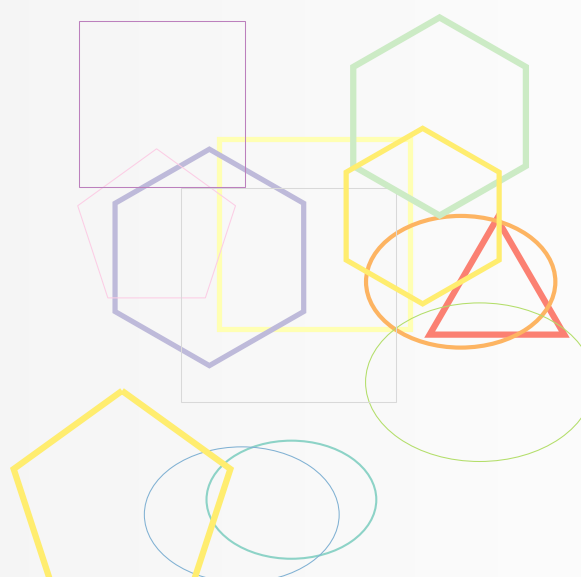[{"shape": "oval", "thickness": 1, "radius": 0.73, "center": [0.501, 0.134]}, {"shape": "square", "thickness": 2.5, "radius": 0.82, "center": [0.541, 0.593]}, {"shape": "hexagon", "thickness": 2.5, "radius": 0.94, "center": [0.36, 0.553]}, {"shape": "triangle", "thickness": 3, "radius": 0.67, "center": [0.855, 0.487]}, {"shape": "oval", "thickness": 0.5, "radius": 0.84, "center": [0.416, 0.108]}, {"shape": "oval", "thickness": 2, "radius": 0.81, "center": [0.793, 0.511]}, {"shape": "oval", "thickness": 0.5, "radius": 0.98, "center": [0.825, 0.337]}, {"shape": "pentagon", "thickness": 0.5, "radius": 0.71, "center": [0.269, 0.599]}, {"shape": "square", "thickness": 0.5, "radius": 0.92, "center": [0.496, 0.489]}, {"shape": "square", "thickness": 0.5, "radius": 0.72, "center": [0.279, 0.819]}, {"shape": "hexagon", "thickness": 3, "radius": 0.86, "center": [0.756, 0.797]}, {"shape": "pentagon", "thickness": 3, "radius": 0.98, "center": [0.21, 0.126]}, {"shape": "hexagon", "thickness": 2.5, "radius": 0.76, "center": [0.727, 0.625]}]